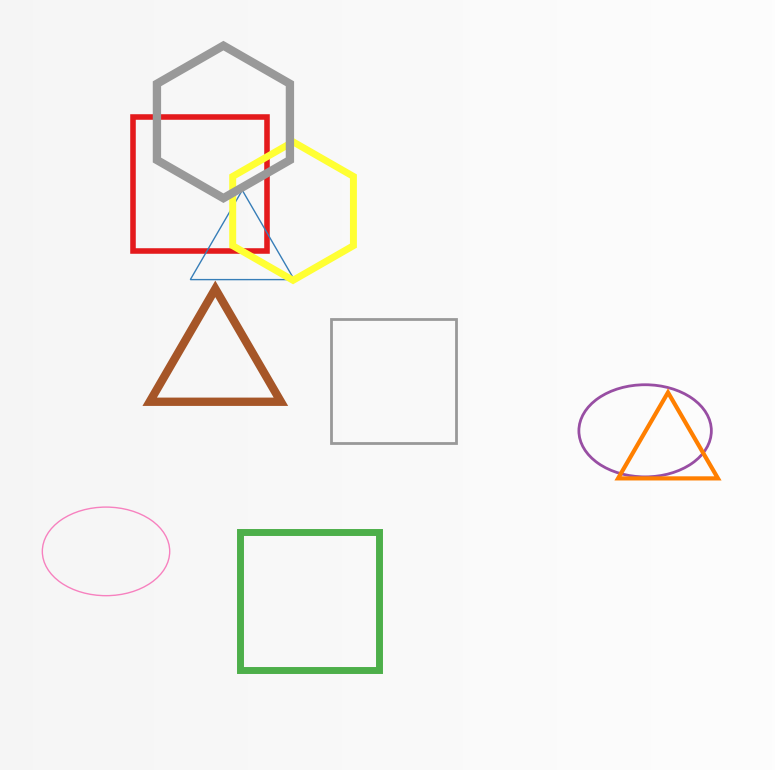[{"shape": "square", "thickness": 2, "radius": 0.43, "center": [0.258, 0.761]}, {"shape": "triangle", "thickness": 0.5, "radius": 0.39, "center": [0.313, 0.676]}, {"shape": "square", "thickness": 2.5, "radius": 0.45, "center": [0.399, 0.22]}, {"shape": "oval", "thickness": 1, "radius": 0.43, "center": [0.832, 0.441]}, {"shape": "triangle", "thickness": 1.5, "radius": 0.37, "center": [0.862, 0.416]}, {"shape": "hexagon", "thickness": 2.5, "radius": 0.45, "center": [0.378, 0.726]}, {"shape": "triangle", "thickness": 3, "radius": 0.49, "center": [0.278, 0.527]}, {"shape": "oval", "thickness": 0.5, "radius": 0.41, "center": [0.137, 0.284]}, {"shape": "square", "thickness": 1, "radius": 0.4, "center": [0.508, 0.505]}, {"shape": "hexagon", "thickness": 3, "radius": 0.5, "center": [0.288, 0.842]}]